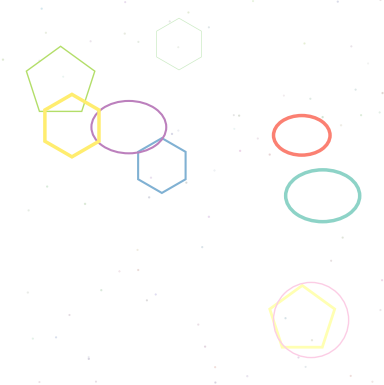[{"shape": "oval", "thickness": 2.5, "radius": 0.48, "center": [0.838, 0.492]}, {"shape": "pentagon", "thickness": 2, "radius": 0.44, "center": [0.785, 0.17]}, {"shape": "oval", "thickness": 2.5, "radius": 0.37, "center": [0.784, 0.649]}, {"shape": "hexagon", "thickness": 1.5, "radius": 0.36, "center": [0.42, 0.57]}, {"shape": "pentagon", "thickness": 1, "radius": 0.47, "center": [0.157, 0.786]}, {"shape": "circle", "thickness": 1, "radius": 0.49, "center": [0.808, 0.169]}, {"shape": "oval", "thickness": 1.5, "radius": 0.49, "center": [0.335, 0.67]}, {"shape": "hexagon", "thickness": 0.5, "radius": 0.34, "center": [0.465, 0.886]}, {"shape": "hexagon", "thickness": 2.5, "radius": 0.41, "center": [0.187, 0.674]}]